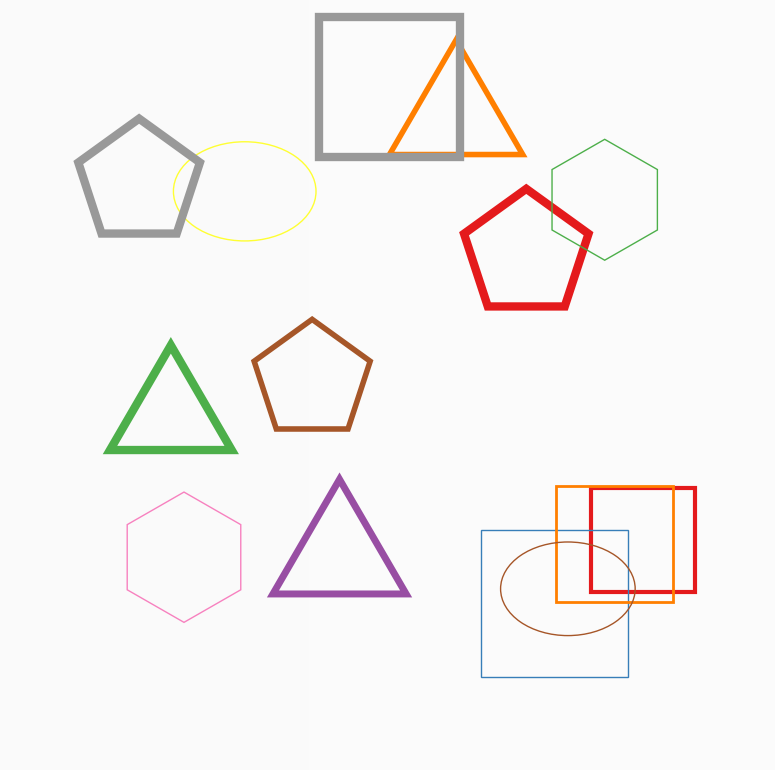[{"shape": "square", "thickness": 1.5, "radius": 0.34, "center": [0.83, 0.298]}, {"shape": "pentagon", "thickness": 3, "radius": 0.42, "center": [0.679, 0.67]}, {"shape": "square", "thickness": 0.5, "radius": 0.48, "center": [0.715, 0.216]}, {"shape": "triangle", "thickness": 3, "radius": 0.45, "center": [0.22, 0.461]}, {"shape": "hexagon", "thickness": 0.5, "radius": 0.39, "center": [0.78, 0.741]}, {"shape": "triangle", "thickness": 2.5, "radius": 0.5, "center": [0.438, 0.278]}, {"shape": "square", "thickness": 1, "radius": 0.38, "center": [0.793, 0.294]}, {"shape": "triangle", "thickness": 2, "radius": 0.5, "center": [0.589, 0.849]}, {"shape": "oval", "thickness": 0.5, "radius": 0.46, "center": [0.316, 0.751]}, {"shape": "pentagon", "thickness": 2, "radius": 0.39, "center": [0.403, 0.507]}, {"shape": "oval", "thickness": 0.5, "radius": 0.43, "center": [0.733, 0.235]}, {"shape": "hexagon", "thickness": 0.5, "radius": 0.42, "center": [0.237, 0.276]}, {"shape": "pentagon", "thickness": 3, "radius": 0.41, "center": [0.18, 0.763]}, {"shape": "square", "thickness": 3, "radius": 0.45, "center": [0.502, 0.887]}]